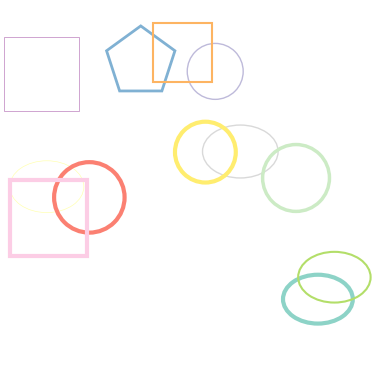[{"shape": "oval", "thickness": 3, "radius": 0.45, "center": [0.826, 0.223]}, {"shape": "oval", "thickness": 0.5, "radius": 0.48, "center": [0.122, 0.515]}, {"shape": "circle", "thickness": 1, "radius": 0.36, "center": [0.559, 0.815]}, {"shape": "circle", "thickness": 3, "radius": 0.46, "center": [0.232, 0.487]}, {"shape": "pentagon", "thickness": 2, "radius": 0.47, "center": [0.366, 0.839]}, {"shape": "square", "thickness": 1.5, "radius": 0.38, "center": [0.475, 0.863]}, {"shape": "oval", "thickness": 1.5, "radius": 0.47, "center": [0.869, 0.28]}, {"shape": "square", "thickness": 3, "radius": 0.5, "center": [0.125, 0.434]}, {"shape": "oval", "thickness": 1, "radius": 0.49, "center": [0.624, 0.606]}, {"shape": "square", "thickness": 0.5, "radius": 0.49, "center": [0.108, 0.808]}, {"shape": "circle", "thickness": 2.5, "radius": 0.43, "center": [0.769, 0.538]}, {"shape": "circle", "thickness": 3, "radius": 0.39, "center": [0.533, 0.605]}]